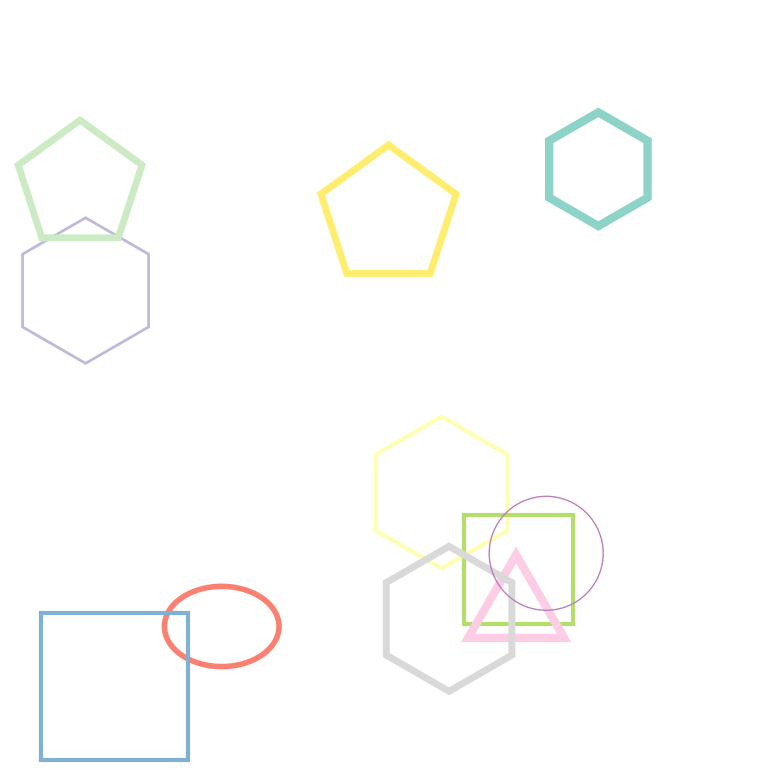[{"shape": "hexagon", "thickness": 3, "radius": 0.37, "center": [0.777, 0.78]}, {"shape": "hexagon", "thickness": 1.5, "radius": 0.49, "center": [0.573, 0.36]}, {"shape": "hexagon", "thickness": 1, "radius": 0.47, "center": [0.111, 0.623]}, {"shape": "oval", "thickness": 2, "radius": 0.37, "center": [0.288, 0.186]}, {"shape": "square", "thickness": 1.5, "radius": 0.48, "center": [0.149, 0.108]}, {"shape": "square", "thickness": 1.5, "radius": 0.36, "center": [0.673, 0.261]}, {"shape": "triangle", "thickness": 3, "radius": 0.36, "center": [0.67, 0.207]}, {"shape": "hexagon", "thickness": 2.5, "radius": 0.47, "center": [0.583, 0.196]}, {"shape": "circle", "thickness": 0.5, "radius": 0.37, "center": [0.709, 0.281]}, {"shape": "pentagon", "thickness": 2.5, "radius": 0.42, "center": [0.104, 0.759]}, {"shape": "pentagon", "thickness": 2.5, "radius": 0.46, "center": [0.505, 0.719]}]